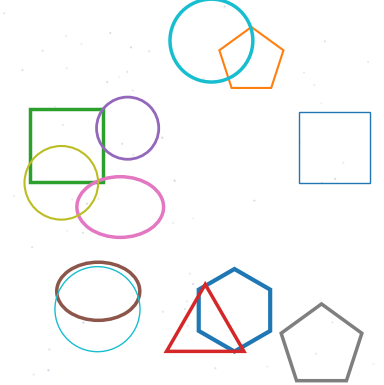[{"shape": "hexagon", "thickness": 3, "radius": 0.54, "center": [0.609, 0.194]}, {"shape": "square", "thickness": 1, "radius": 0.46, "center": [0.869, 0.616]}, {"shape": "pentagon", "thickness": 1.5, "radius": 0.44, "center": [0.653, 0.842]}, {"shape": "square", "thickness": 2.5, "radius": 0.48, "center": [0.172, 0.622]}, {"shape": "triangle", "thickness": 2.5, "radius": 0.58, "center": [0.533, 0.145]}, {"shape": "circle", "thickness": 2, "radius": 0.4, "center": [0.332, 0.667]}, {"shape": "oval", "thickness": 2.5, "radius": 0.54, "center": [0.255, 0.243]}, {"shape": "oval", "thickness": 2.5, "radius": 0.56, "center": [0.312, 0.462]}, {"shape": "pentagon", "thickness": 2.5, "radius": 0.55, "center": [0.835, 0.1]}, {"shape": "circle", "thickness": 1.5, "radius": 0.48, "center": [0.159, 0.525]}, {"shape": "circle", "thickness": 2.5, "radius": 0.54, "center": [0.549, 0.895]}, {"shape": "circle", "thickness": 1, "radius": 0.55, "center": [0.253, 0.197]}]